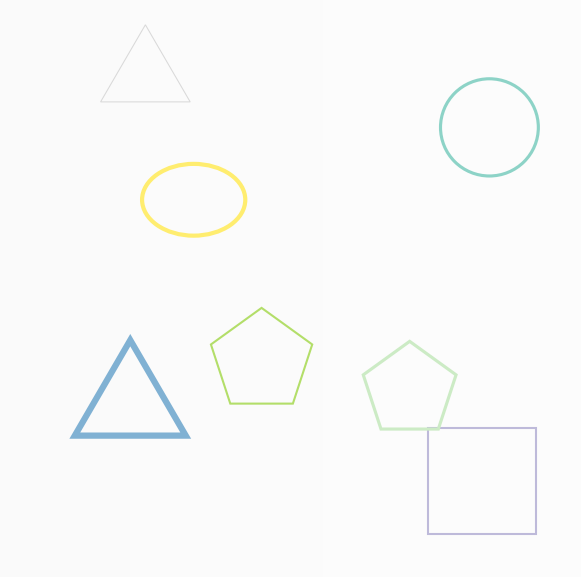[{"shape": "circle", "thickness": 1.5, "radius": 0.42, "center": [0.842, 0.779]}, {"shape": "square", "thickness": 1, "radius": 0.46, "center": [0.829, 0.167]}, {"shape": "triangle", "thickness": 3, "radius": 0.55, "center": [0.224, 0.3]}, {"shape": "pentagon", "thickness": 1, "radius": 0.46, "center": [0.45, 0.374]}, {"shape": "triangle", "thickness": 0.5, "radius": 0.45, "center": [0.25, 0.867]}, {"shape": "pentagon", "thickness": 1.5, "radius": 0.42, "center": [0.705, 0.324]}, {"shape": "oval", "thickness": 2, "radius": 0.44, "center": [0.333, 0.653]}]